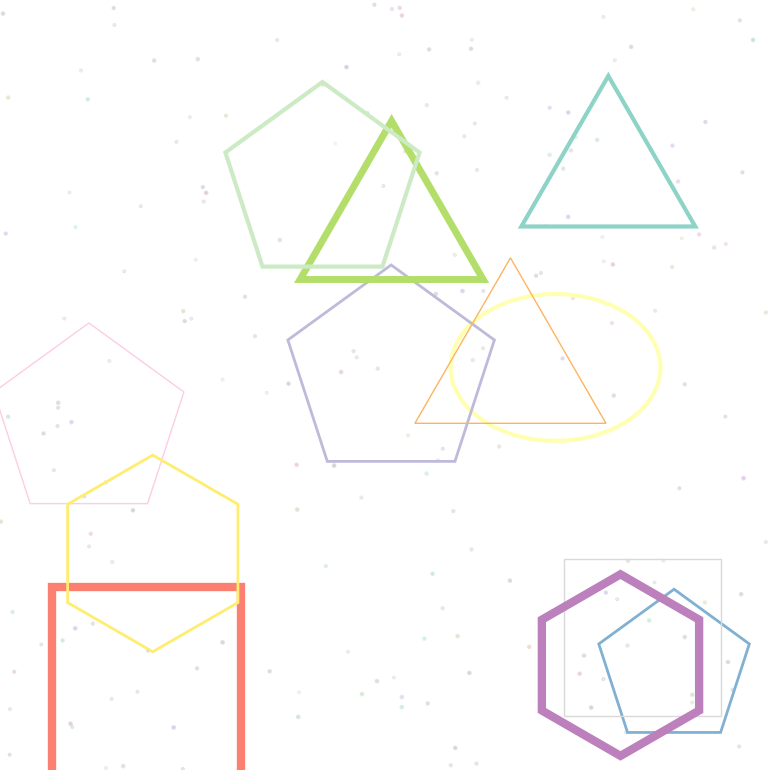[{"shape": "triangle", "thickness": 1.5, "radius": 0.65, "center": [0.79, 0.771]}, {"shape": "oval", "thickness": 1.5, "radius": 0.68, "center": [0.722, 0.523]}, {"shape": "pentagon", "thickness": 1, "radius": 0.71, "center": [0.508, 0.515]}, {"shape": "square", "thickness": 3, "radius": 0.61, "center": [0.19, 0.115]}, {"shape": "pentagon", "thickness": 1, "radius": 0.51, "center": [0.875, 0.132]}, {"shape": "triangle", "thickness": 0.5, "radius": 0.72, "center": [0.663, 0.522]}, {"shape": "triangle", "thickness": 2.5, "radius": 0.69, "center": [0.509, 0.706]}, {"shape": "pentagon", "thickness": 0.5, "radius": 0.65, "center": [0.115, 0.451]}, {"shape": "square", "thickness": 0.5, "radius": 0.51, "center": [0.835, 0.172]}, {"shape": "hexagon", "thickness": 3, "radius": 0.59, "center": [0.806, 0.136]}, {"shape": "pentagon", "thickness": 1.5, "radius": 0.66, "center": [0.419, 0.761]}, {"shape": "hexagon", "thickness": 1, "radius": 0.64, "center": [0.198, 0.281]}]